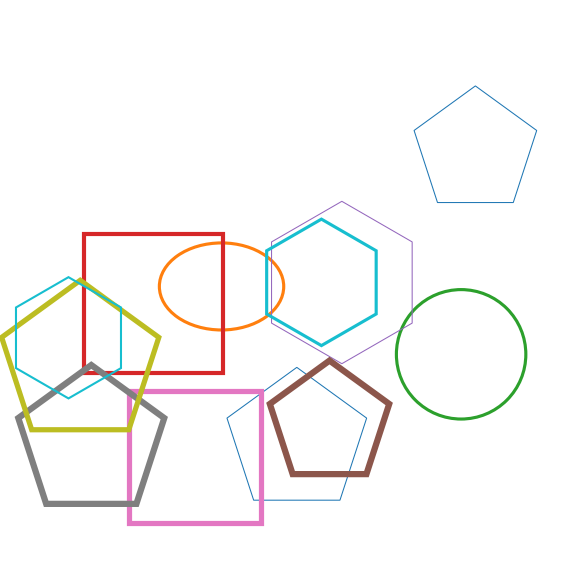[{"shape": "pentagon", "thickness": 0.5, "radius": 0.56, "center": [0.823, 0.739]}, {"shape": "pentagon", "thickness": 0.5, "radius": 0.64, "center": [0.514, 0.236]}, {"shape": "oval", "thickness": 1.5, "radius": 0.54, "center": [0.384, 0.503]}, {"shape": "circle", "thickness": 1.5, "radius": 0.56, "center": [0.798, 0.386]}, {"shape": "square", "thickness": 2, "radius": 0.6, "center": [0.266, 0.474]}, {"shape": "hexagon", "thickness": 0.5, "radius": 0.7, "center": [0.592, 0.51]}, {"shape": "pentagon", "thickness": 3, "radius": 0.54, "center": [0.571, 0.266]}, {"shape": "square", "thickness": 2.5, "radius": 0.57, "center": [0.338, 0.208]}, {"shape": "pentagon", "thickness": 3, "radius": 0.66, "center": [0.158, 0.234]}, {"shape": "pentagon", "thickness": 2.5, "radius": 0.72, "center": [0.139, 0.371]}, {"shape": "hexagon", "thickness": 1, "radius": 0.52, "center": [0.119, 0.414]}, {"shape": "hexagon", "thickness": 1.5, "radius": 0.55, "center": [0.557, 0.51]}]